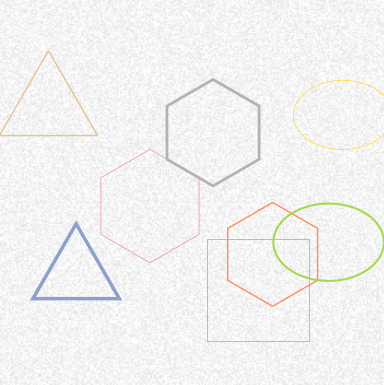[{"shape": "square", "thickness": 0.5, "radius": 0.66, "center": [0.669, 0.247]}, {"shape": "hexagon", "thickness": 1, "radius": 0.67, "center": [0.708, 0.339]}, {"shape": "triangle", "thickness": 2.5, "radius": 0.65, "center": [0.198, 0.289]}, {"shape": "hexagon", "thickness": 0.5, "radius": 0.74, "center": [0.39, 0.465]}, {"shape": "oval", "thickness": 1.5, "radius": 0.72, "center": [0.854, 0.371]}, {"shape": "oval", "thickness": 0.5, "radius": 0.64, "center": [0.89, 0.701]}, {"shape": "triangle", "thickness": 1, "radius": 0.74, "center": [0.126, 0.721]}, {"shape": "hexagon", "thickness": 2, "radius": 0.69, "center": [0.553, 0.655]}]